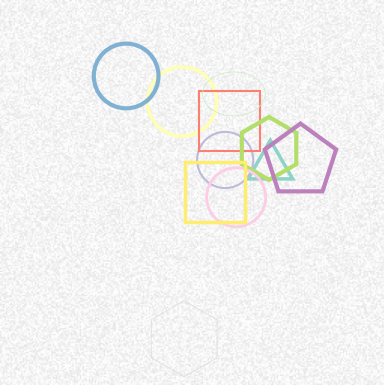[{"shape": "triangle", "thickness": 2.5, "radius": 0.34, "center": [0.702, 0.569]}, {"shape": "circle", "thickness": 2.5, "radius": 0.45, "center": [0.473, 0.736]}, {"shape": "circle", "thickness": 1.5, "radius": 0.37, "center": [0.585, 0.585]}, {"shape": "square", "thickness": 1.5, "radius": 0.39, "center": [0.596, 0.686]}, {"shape": "circle", "thickness": 3, "radius": 0.42, "center": [0.328, 0.803]}, {"shape": "hexagon", "thickness": 3, "radius": 0.41, "center": [0.699, 0.614]}, {"shape": "circle", "thickness": 2, "radius": 0.38, "center": [0.613, 0.488]}, {"shape": "hexagon", "thickness": 0.5, "radius": 0.49, "center": [0.478, 0.12]}, {"shape": "pentagon", "thickness": 3, "radius": 0.49, "center": [0.78, 0.582]}, {"shape": "oval", "thickness": 0.5, "radius": 0.41, "center": [0.608, 0.756]}, {"shape": "square", "thickness": 2.5, "radius": 0.39, "center": [0.559, 0.502]}]